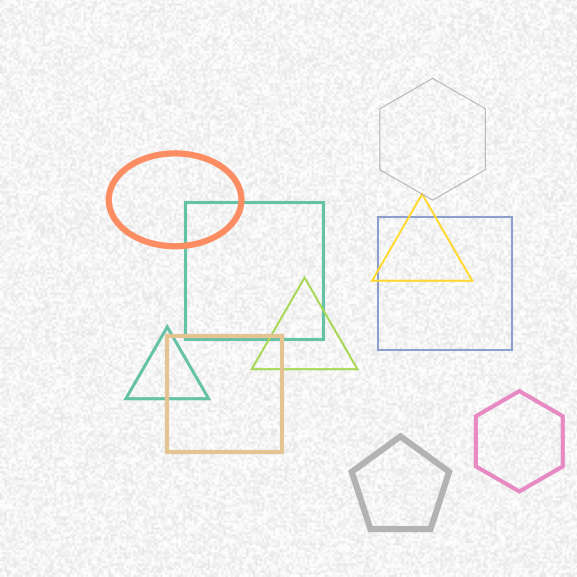[{"shape": "square", "thickness": 1.5, "radius": 0.6, "center": [0.44, 0.531]}, {"shape": "triangle", "thickness": 1.5, "radius": 0.41, "center": [0.29, 0.35]}, {"shape": "oval", "thickness": 3, "radius": 0.57, "center": [0.303, 0.653]}, {"shape": "square", "thickness": 1, "radius": 0.58, "center": [0.771, 0.508]}, {"shape": "hexagon", "thickness": 2, "radius": 0.43, "center": [0.899, 0.235]}, {"shape": "triangle", "thickness": 1, "radius": 0.53, "center": [0.527, 0.413]}, {"shape": "triangle", "thickness": 1, "radius": 0.5, "center": [0.731, 0.563]}, {"shape": "square", "thickness": 2, "radius": 0.5, "center": [0.388, 0.317]}, {"shape": "pentagon", "thickness": 3, "radius": 0.44, "center": [0.693, 0.155]}, {"shape": "hexagon", "thickness": 0.5, "radius": 0.53, "center": [0.749, 0.758]}]